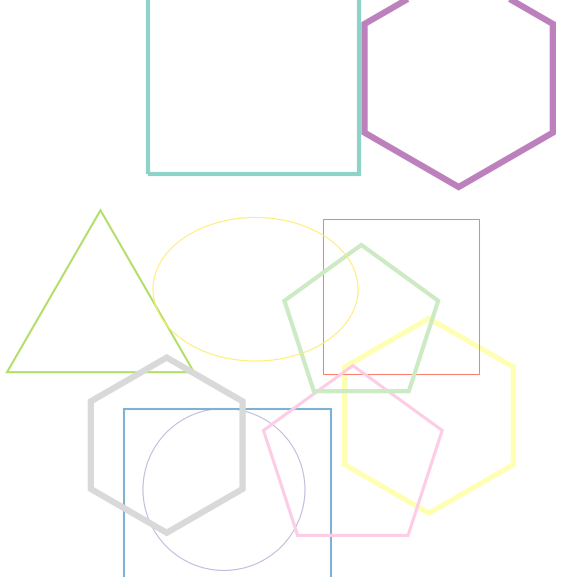[{"shape": "square", "thickness": 2, "radius": 0.91, "center": [0.439, 0.88]}, {"shape": "hexagon", "thickness": 2.5, "radius": 0.84, "center": [0.743, 0.279]}, {"shape": "circle", "thickness": 0.5, "radius": 0.7, "center": [0.388, 0.152]}, {"shape": "square", "thickness": 0.5, "radius": 0.67, "center": [0.695, 0.486]}, {"shape": "square", "thickness": 1, "radius": 0.9, "center": [0.394, 0.111]}, {"shape": "triangle", "thickness": 1, "radius": 0.93, "center": [0.174, 0.448]}, {"shape": "pentagon", "thickness": 1.5, "radius": 0.81, "center": [0.611, 0.204]}, {"shape": "hexagon", "thickness": 3, "radius": 0.76, "center": [0.289, 0.228]}, {"shape": "hexagon", "thickness": 3, "radius": 0.94, "center": [0.794, 0.864]}, {"shape": "pentagon", "thickness": 2, "radius": 0.7, "center": [0.626, 0.435]}, {"shape": "oval", "thickness": 0.5, "radius": 0.89, "center": [0.442, 0.498]}]